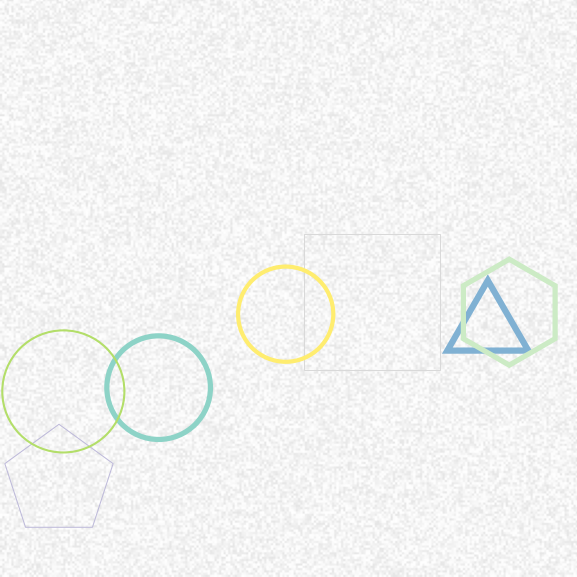[{"shape": "circle", "thickness": 2.5, "radius": 0.45, "center": [0.275, 0.328]}, {"shape": "pentagon", "thickness": 0.5, "radius": 0.49, "center": [0.102, 0.166]}, {"shape": "triangle", "thickness": 3, "radius": 0.4, "center": [0.845, 0.433]}, {"shape": "circle", "thickness": 1, "radius": 0.53, "center": [0.11, 0.321]}, {"shape": "square", "thickness": 0.5, "radius": 0.59, "center": [0.644, 0.476]}, {"shape": "hexagon", "thickness": 2.5, "radius": 0.46, "center": [0.882, 0.459]}, {"shape": "circle", "thickness": 2, "radius": 0.41, "center": [0.495, 0.455]}]